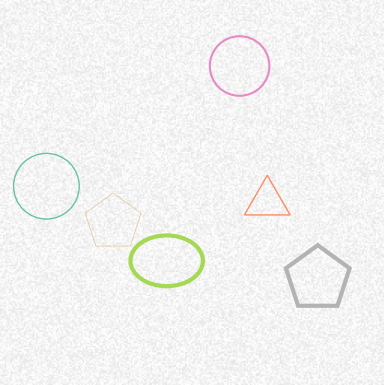[{"shape": "circle", "thickness": 1, "radius": 0.43, "center": [0.12, 0.516]}, {"shape": "triangle", "thickness": 1, "radius": 0.34, "center": [0.694, 0.476]}, {"shape": "circle", "thickness": 1.5, "radius": 0.39, "center": [0.622, 0.829]}, {"shape": "oval", "thickness": 3, "radius": 0.47, "center": [0.433, 0.323]}, {"shape": "pentagon", "thickness": 0.5, "radius": 0.38, "center": [0.294, 0.422]}, {"shape": "pentagon", "thickness": 3, "radius": 0.43, "center": [0.825, 0.276]}]